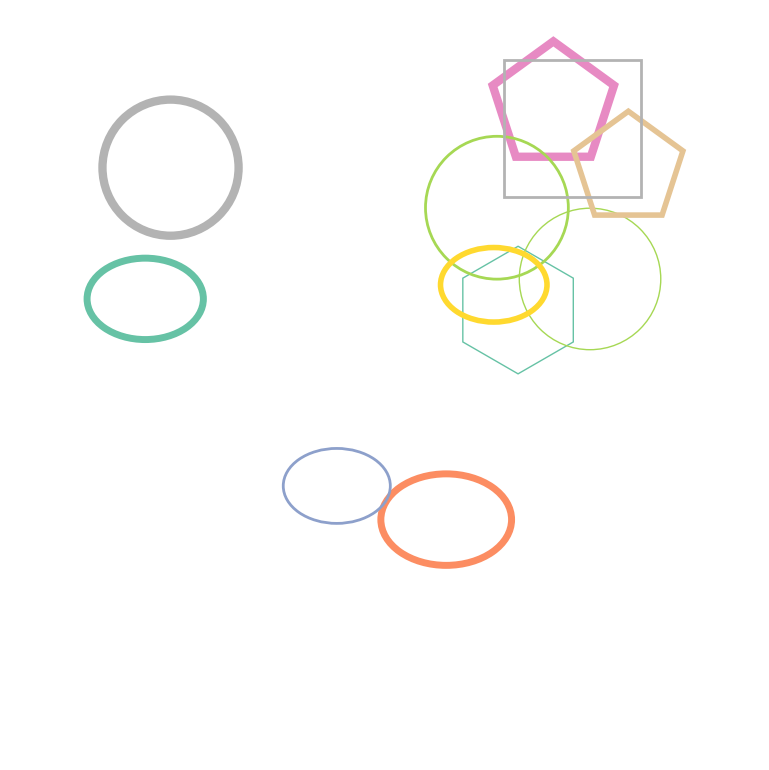[{"shape": "hexagon", "thickness": 0.5, "radius": 0.41, "center": [0.673, 0.597]}, {"shape": "oval", "thickness": 2.5, "radius": 0.38, "center": [0.189, 0.612]}, {"shape": "oval", "thickness": 2.5, "radius": 0.42, "center": [0.579, 0.325]}, {"shape": "oval", "thickness": 1, "radius": 0.35, "center": [0.437, 0.369]}, {"shape": "pentagon", "thickness": 3, "radius": 0.41, "center": [0.719, 0.863]}, {"shape": "circle", "thickness": 0.5, "radius": 0.46, "center": [0.766, 0.638]}, {"shape": "circle", "thickness": 1, "radius": 0.46, "center": [0.645, 0.73]}, {"shape": "oval", "thickness": 2, "radius": 0.35, "center": [0.641, 0.63]}, {"shape": "pentagon", "thickness": 2, "radius": 0.37, "center": [0.816, 0.781]}, {"shape": "square", "thickness": 1, "radius": 0.45, "center": [0.743, 0.834]}, {"shape": "circle", "thickness": 3, "radius": 0.44, "center": [0.221, 0.782]}]